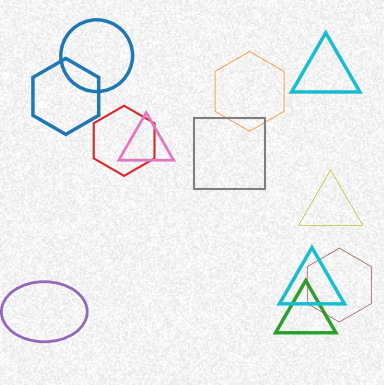[{"shape": "hexagon", "thickness": 2.5, "radius": 0.49, "center": [0.171, 0.75]}, {"shape": "circle", "thickness": 2.5, "radius": 0.47, "center": [0.251, 0.855]}, {"shape": "hexagon", "thickness": 0.5, "radius": 0.52, "center": [0.648, 0.763]}, {"shape": "triangle", "thickness": 2.5, "radius": 0.45, "center": [0.794, 0.181]}, {"shape": "hexagon", "thickness": 1.5, "radius": 0.46, "center": [0.322, 0.634]}, {"shape": "oval", "thickness": 2, "radius": 0.56, "center": [0.115, 0.19]}, {"shape": "hexagon", "thickness": 0.5, "radius": 0.48, "center": [0.881, 0.259]}, {"shape": "triangle", "thickness": 2, "radius": 0.41, "center": [0.38, 0.625]}, {"shape": "square", "thickness": 1.5, "radius": 0.46, "center": [0.597, 0.602]}, {"shape": "triangle", "thickness": 0.5, "radius": 0.48, "center": [0.859, 0.463]}, {"shape": "triangle", "thickness": 2.5, "radius": 0.51, "center": [0.846, 0.812]}, {"shape": "triangle", "thickness": 2.5, "radius": 0.49, "center": [0.81, 0.26]}]